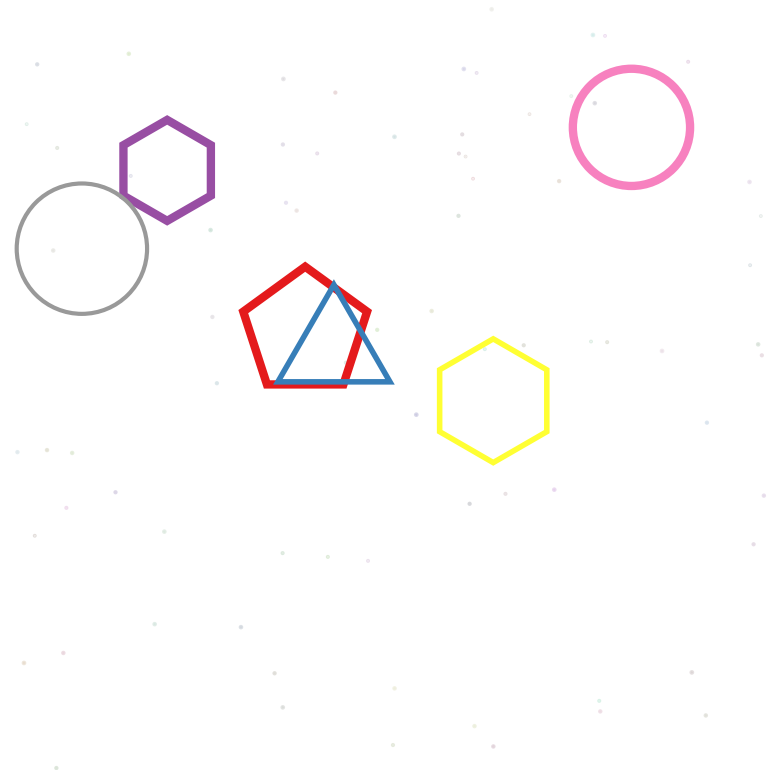[{"shape": "pentagon", "thickness": 3, "radius": 0.42, "center": [0.396, 0.569]}, {"shape": "triangle", "thickness": 2, "radius": 0.42, "center": [0.434, 0.546]}, {"shape": "hexagon", "thickness": 3, "radius": 0.33, "center": [0.217, 0.779]}, {"shape": "hexagon", "thickness": 2, "radius": 0.4, "center": [0.641, 0.48]}, {"shape": "circle", "thickness": 3, "radius": 0.38, "center": [0.82, 0.835]}, {"shape": "circle", "thickness": 1.5, "radius": 0.42, "center": [0.106, 0.677]}]